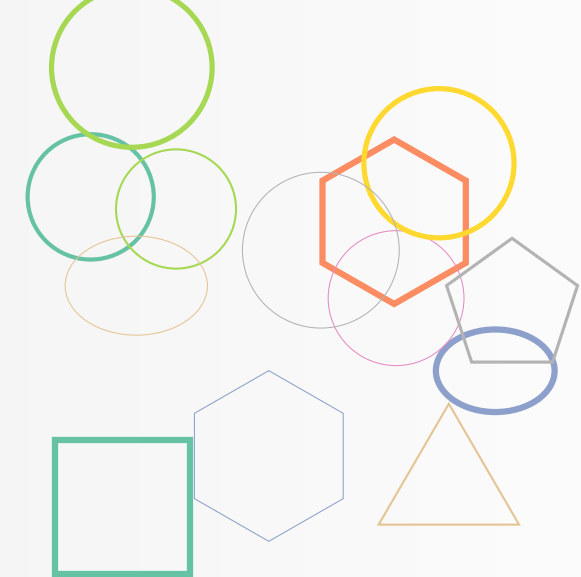[{"shape": "circle", "thickness": 2, "radius": 0.54, "center": [0.156, 0.658]}, {"shape": "square", "thickness": 3, "radius": 0.58, "center": [0.211, 0.121]}, {"shape": "hexagon", "thickness": 3, "radius": 0.71, "center": [0.678, 0.615]}, {"shape": "oval", "thickness": 3, "radius": 0.51, "center": [0.852, 0.357]}, {"shape": "hexagon", "thickness": 0.5, "radius": 0.74, "center": [0.462, 0.21]}, {"shape": "circle", "thickness": 0.5, "radius": 0.58, "center": [0.681, 0.483]}, {"shape": "circle", "thickness": 2.5, "radius": 0.69, "center": [0.227, 0.882]}, {"shape": "circle", "thickness": 1, "radius": 0.52, "center": [0.303, 0.637]}, {"shape": "circle", "thickness": 2.5, "radius": 0.65, "center": [0.755, 0.716]}, {"shape": "triangle", "thickness": 1, "radius": 0.7, "center": [0.772, 0.16]}, {"shape": "oval", "thickness": 0.5, "radius": 0.61, "center": [0.234, 0.504]}, {"shape": "circle", "thickness": 0.5, "radius": 0.67, "center": [0.552, 0.566]}, {"shape": "pentagon", "thickness": 1.5, "radius": 0.59, "center": [0.881, 0.468]}]